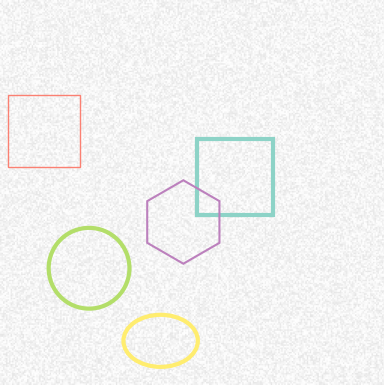[{"shape": "square", "thickness": 3, "radius": 0.5, "center": [0.61, 0.54]}, {"shape": "square", "thickness": 1, "radius": 0.47, "center": [0.114, 0.66]}, {"shape": "circle", "thickness": 3, "radius": 0.52, "center": [0.231, 0.303]}, {"shape": "hexagon", "thickness": 1.5, "radius": 0.54, "center": [0.476, 0.423]}, {"shape": "oval", "thickness": 3, "radius": 0.48, "center": [0.417, 0.115]}]